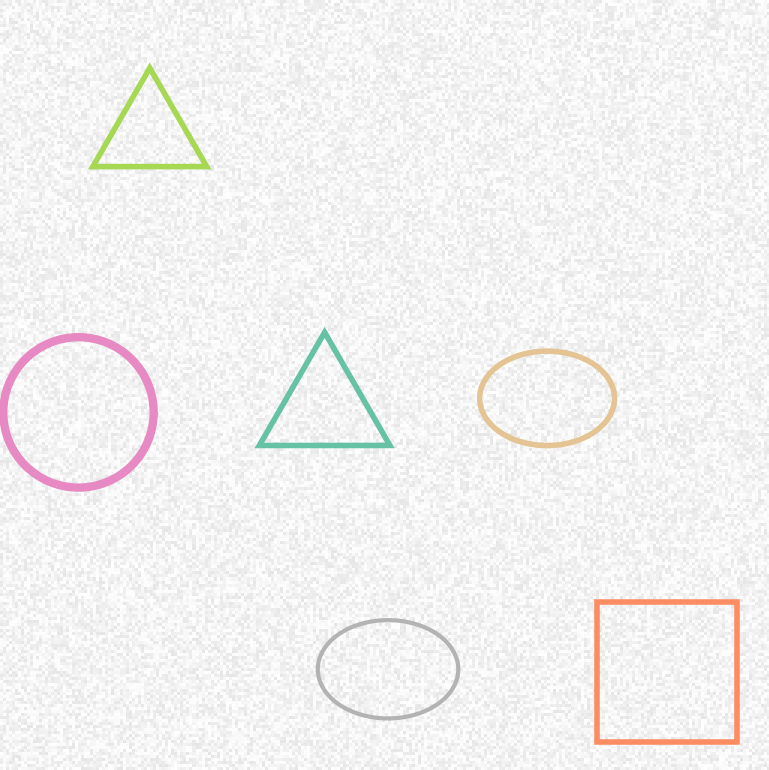[{"shape": "triangle", "thickness": 2, "radius": 0.49, "center": [0.422, 0.47]}, {"shape": "square", "thickness": 2, "radius": 0.45, "center": [0.866, 0.127]}, {"shape": "circle", "thickness": 3, "radius": 0.49, "center": [0.102, 0.464]}, {"shape": "triangle", "thickness": 2, "radius": 0.43, "center": [0.195, 0.826]}, {"shape": "oval", "thickness": 2, "radius": 0.44, "center": [0.71, 0.483]}, {"shape": "oval", "thickness": 1.5, "radius": 0.46, "center": [0.504, 0.131]}]